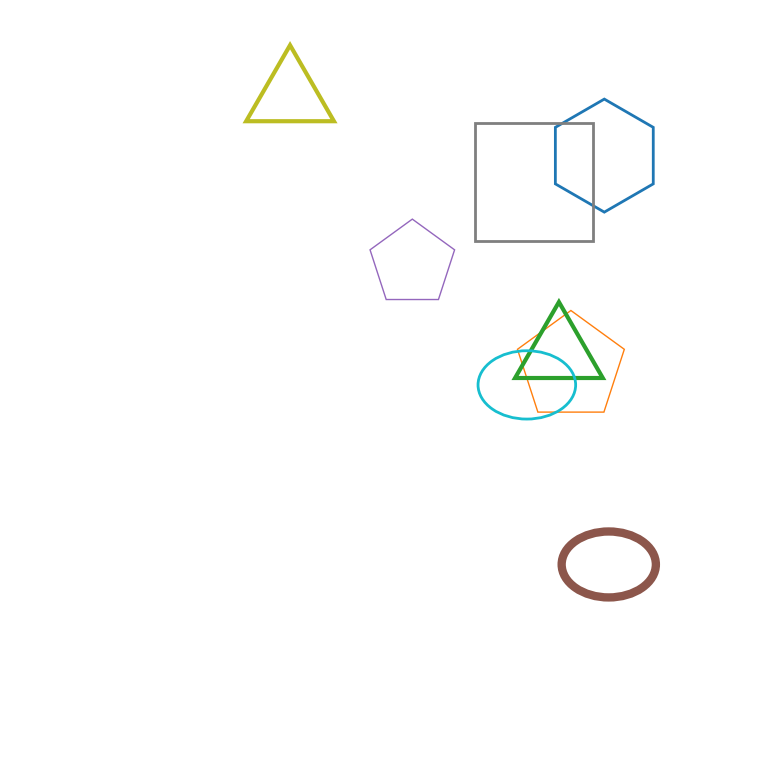[{"shape": "hexagon", "thickness": 1, "radius": 0.37, "center": [0.785, 0.798]}, {"shape": "pentagon", "thickness": 0.5, "radius": 0.36, "center": [0.741, 0.524]}, {"shape": "triangle", "thickness": 1.5, "radius": 0.33, "center": [0.726, 0.542]}, {"shape": "pentagon", "thickness": 0.5, "radius": 0.29, "center": [0.535, 0.658]}, {"shape": "oval", "thickness": 3, "radius": 0.31, "center": [0.791, 0.267]}, {"shape": "square", "thickness": 1, "radius": 0.38, "center": [0.694, 0.763]}, {"shape": "triangle", "thickness": 1.5, "radius": 0.33, "center": [0.377, 0.875]}, {"shape": "oval", "thickness": 1, "radius": 0.32, "center": [0.684, 0.5]}]